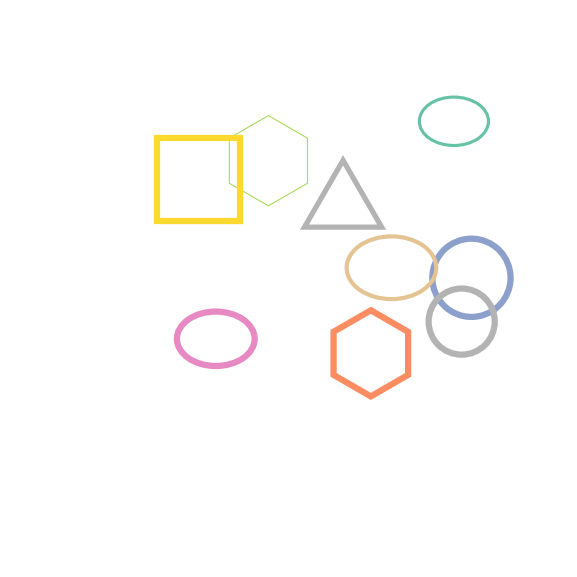[{"shape": "oval", "thickness": 1.5, "radius": 0.3, "center": [0.786, 0.789]}, {"shape": "hexagon", "thickness": 3, "radius": 0.37, "center": [0.642, 0.387]}, {"shape": "circle", "thickness": 3, "radius": 0.34, "center": [0.816, 0.518]}, {"shape": "oval", "thickness": 3, "radius": 0.34, "center": [0.374, 0.412]}, {"shape": "hexagon", "thickness": 0.5, "radius": 0.39, "center": [0.465, 0.721]}, {"shape": "square", "thickness": 3, "radius": 0.36, "center": [0.343, 0.689]}, {"shape": "oval", "thickness": 2, "radius": 0.39, "center": [0.678, 0.535]}, {"shape": "circle", "thickness": 3, "radius": 0.29, "center": [0.799, 0.442]}, {"shape": "triangle", "thickness": 2.5, "radius": 0.39, "center": [0.594, 0.644]}]